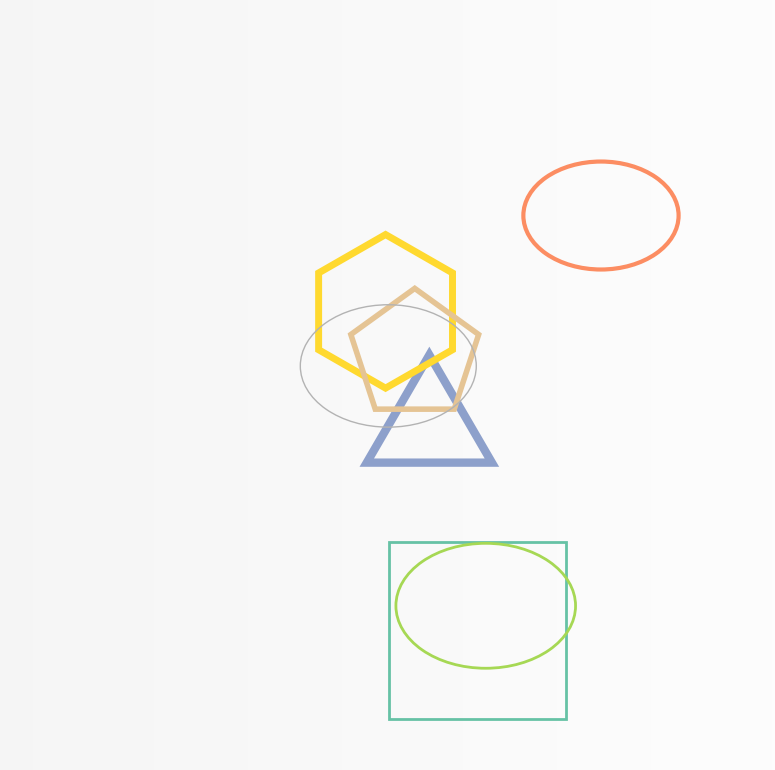[{"shape": "square", "thickness": 1, "radius": 0.57, "center": [0.616, 0.181]}, {"shape": "oval", "thickness": 1.5, "radius": 0.5, "center": [0.775, 0.72]}, {"shape": "triangle", "thickness": 3, "radius": 0.47, "center": [0.554, 0.446]}, {"shape": "oval", "thickness": 1, "radius": 0.58, "center": [0.627, 0.213]}, {"shape": "hexagon", "thickness": 2.5, "radius": 0.5, "center": [0.498, 0.596]}, {"shape": "pentagon", "thickness": 2, "radius": 0.43, "center": [0.535, 0.539]}, {"shape": "oval", "thickness": 0.5, "radius": 0.57, "center": [0.501, 0.525]}]